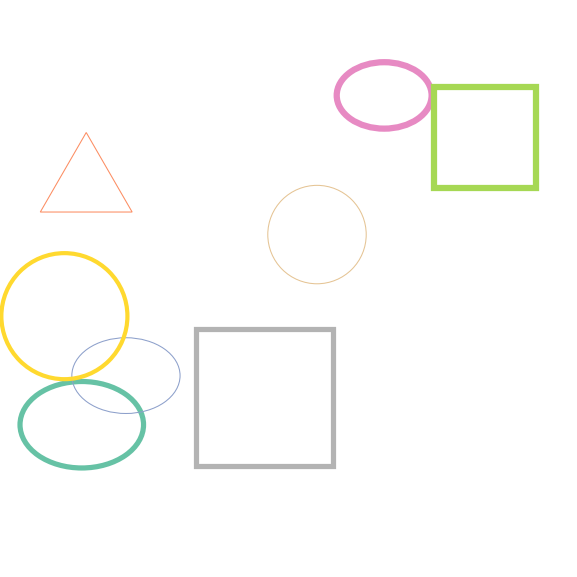[{"shape": "oval", "thickness": 2.5, "radius": 0.53, "center": [0.142, 0.264]}, {"shape": "triangle", "thickness": 0.5, "radius": 0.46, "center": [0.149, 0.678]}, {"shape": "oval", "thickness": 0.5, "radius": 0.47, "center": [0.218, 0.349]}, {"shape": "oval", "thickness": 3, "radius": 0.41, "center": [0.665, 0.834]}, {"shape": "square", "thickness": 3, "radius": 0.44, "center": [0.84, 0.762]}, {"shape": "circle", "thickness": 2, "radius": 0.55, "center": [0.112, 0.452]}, {"shape": "circle", "thickness": 0.5, "radius": 0.43, "center": [0.549, 0.593]}, {"shape": "square", "thickness": 2.5, "radius": 0.59, "center": [0.458, 0.311]}]